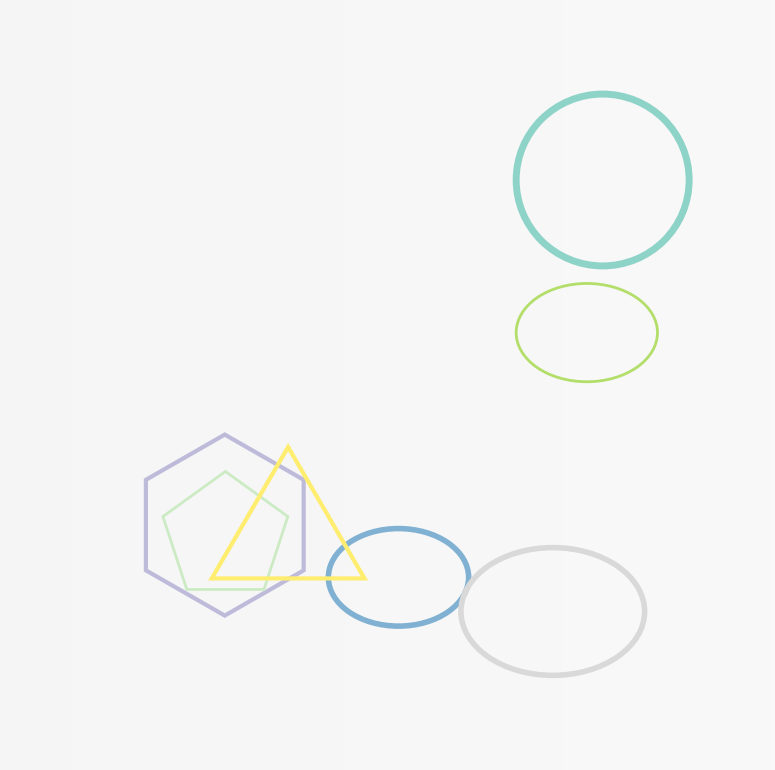[{"shape": "circle", "thickness": 2.5, "radius": 0.56, "center": [0.778, 0.766]}, {"shape": "hexagon", "thickness": 1.5, "radius": 0.59, "center": [0.29, 0.318]}, {"shape": "oval", "thickness": 2, "radius": 0.45, "center": [0.514, 0.25]}, {"shape": "oval", "thickness": 1, "radius": 0.46, "center": [0.757, 0.568]}, {"shape": "oval", "thickness": 2, "radius": 0.59, "center": [0.713, 0.206]}, {"shape": "pentagon", "thickness": 1, "radius": 0.42, "center": [0.291, 0.303]}, {"shape": "triangle", "thickness": 1.5, "radius": 0.57, "center": [0.372, 0.306]}]